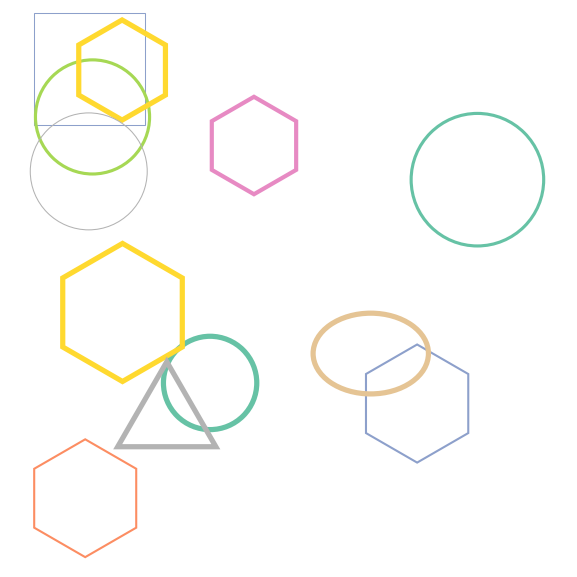[{"shape": "circle", "thickness": 1.5, "radius": 0.57, "center": [0.827, 0.688]}, {"shape": "circle", "thickness": 2.5, "radius": 0.4, "center": [0.364, 0.336]}, {"shape": "hexagon", "thickness": 1, "radius": 0.51, "center": [0.148, 0.136]}, {"shape": "square", "thickness": 0.5, "radius": 0.48, "center": [0.155, 0.88]}, {"shape": "hexagon", "thickness": 1, "radius": 0.51, "center": [0.722, 0.3]}, {"shape": "hexagon", "thickness": 2, "radius": 0.42, "center": [0.44, 0.747]}, {"shape": "circle", "thickness": 1.5, "radius": 0.49, "center": [0.16, 0.797]}, {"shape": "hexagon", "thickness": 2.5, "radius": 0.43, "center": [0.211, 0.878]}, {"shape": "hexagon", "thickness": 2.5, "radius": 0.6, "center": [0.212, 0.458]}, {"shape": "oval", "thickness": 2.5, "radius": 0.5, "center": [0.642, 0.387]}, {"shape": "triangle", "thickness": 2.5, "radius": 0.49, "center": [0.289, 0.275]}, {"shape": "circle", "thickness": 0.5, "radius": 0.51, "center": [0.154, 0.702]}]